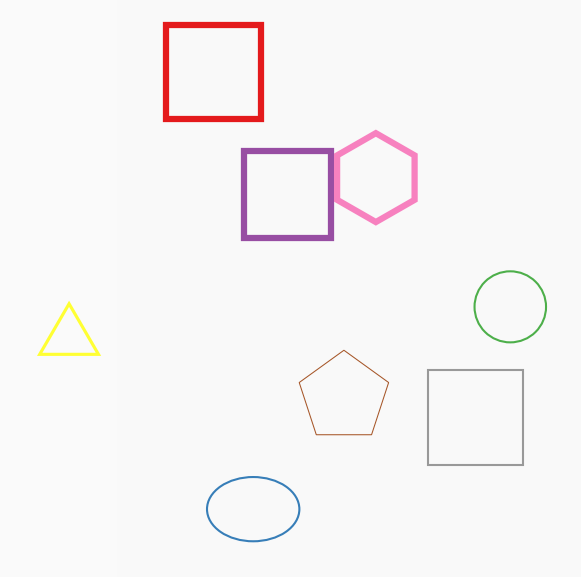[{"shape": "square", "thickness": 3, "radius": 0.41, "center": [0.367, 0.875]}, {"shape": "oval", "thickness": 1, "radius": 0.4, "center": [0.436, 0.117]}, {"shape": "circle", "thickness": 1, "radius": 0.31, "center": [0.878, 0.468]}, {"shape": "square", "thickness": 3, "radius": 0.38, "center": [0.495, 0.662]}, {"shape": "triangle", "thickness": 1.5, "radius": 0.29, "center": [0.119, 0.415]}, {"shape": "pentagon", "thickness": 0.5, "radius": 0.4, "center": [0.592, 0.312]}, {"shape": "hexagon", "thickness": 3, "radius": 0.38, "center": [0.647, 0.692]}, {"shape": "square", "thickness": 1, "radius": 0.41, "center": [0.818, 0.276]}]